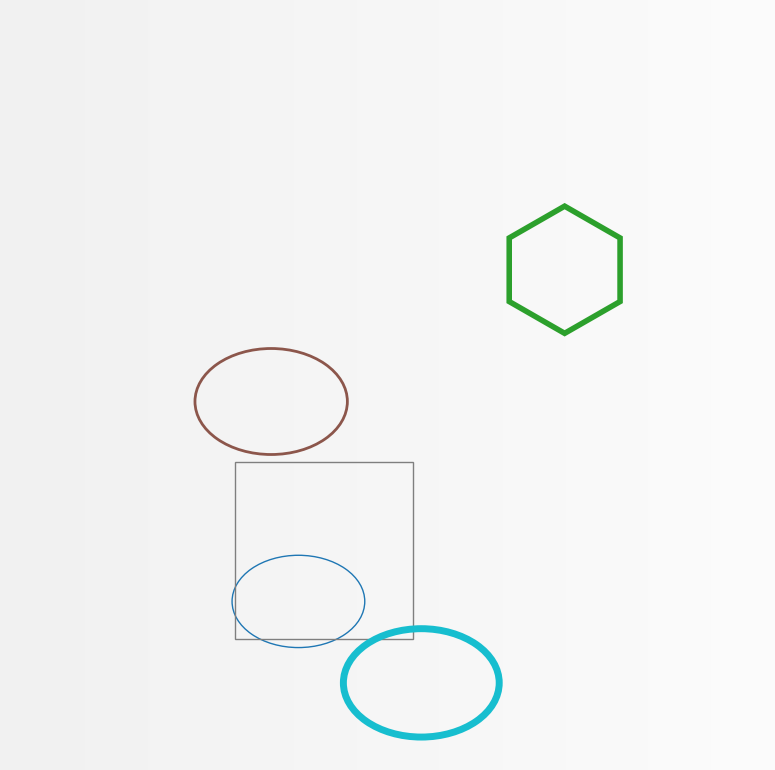[{"shape": "oval", "thickness": 0.5, "radius": 0.43, "center": [0.385, 0.219]}, {"shape": "hexagon", "thickness": 2, "radius": 0.41, "center": [0.729, 0.65]}, {"shape": "oval", "thickness": 1, "radius": 0.49, "center": [0.35, 0.479]}, {"shape": "square", "thickness": 0.5, "radius": 0.58, "center": [0.418, 0.285]}, {"shape": "oval", "thickness": 2.5, "radius": 0.5, "center": [0.544, 0.113]}]